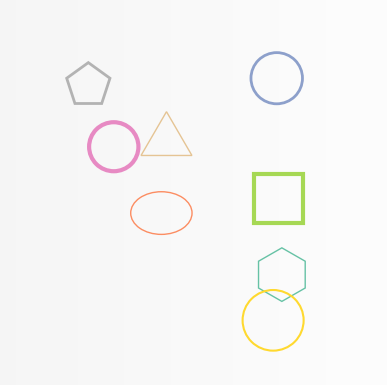[{"shape": "hexagon", "thickness": 1, "radius": 0.35, "center": [0.727, 0.287]}, {"shape": "oval", "thickness": 1, "radius": 0.4, "center": [0.416, 0.447]}, {"shape": "circle", "thickness": 2, "radius": 0.33, "center": [0.714, 0.797]}, {"shape": "circle", "thickness": 3, "radius": 0.32, "center": [0.294, 0.619]}, {"shape": "square", "thickness": 3, "radius": 0.32, "center": [0.719, 0.484]}, {"shape": "circle", "thickness": 1.5, "radius": 0.39, "center": [0.705, 0.168]}, {"shape": "triangle", "thickness": 1, "radius": 0.38, "center": [0.43, 0.634]}, {"shape": "pentagon", "thickness": 2, "radius": 0.29, "center": [0.228, 0.779]}]